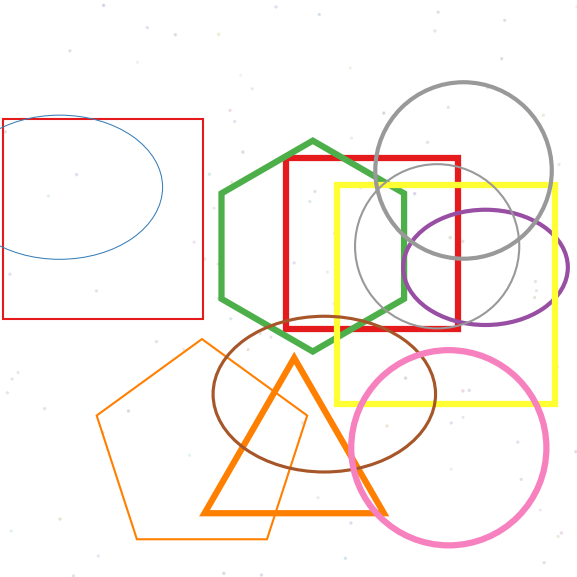[{"shape": "square", "thickness": 3, "radius": 0.74, "center": [0.644, 0.577]}, {"shape": "square", "thickness": 1, "radius": 0.87, "center": [0.178, 0.62]}, {"shape": "oval", "thickness": 0.5, "radius": 0.89, "center": [0.103, 0.675]}, {"shape": "hexagon", "thickness": 3, "radius": 0.91, "center": [0.542, 0.573]}, {"shape": "oval", "thickness": 2, "radius": 0.71, "center": [0.841, 0.536]}, {"shape": "triangle", "thickness": 3, "radius": 0.9, "center": [0.509, 0.2]}, {"shape": "pentagon", "thickness": 1, "radius": 0.96, "center": [0.35, 0.22]}, {"shape": "square", "thickness": 3, "radius": 0.94, "center": [0.772, 0.489]}, {"shape": "oval", "thickness": 1.5, "radius": 0.96, "center": [0.562, 0.317]}, {"shape": "circle", "thickness": 3, "radius": 0.84, "center": [0.777, 0.224]}, {"shape": "circle", "thickness": 1, "radius": 0.71, "center": [0.757, 0.573]}, {"shape": "circle", "thickness": 2, "radius": 0.76, "center": [0.803, 0.704]}]